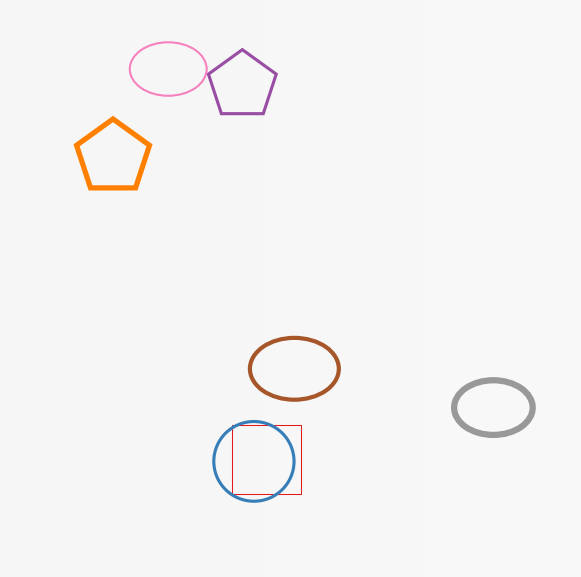[{"shape": "square", "thickness": 0.5, "radius": 0.3, "center": [0.459, 0.204]}, {"shape": "circle", "thickness": 1.5, "radius": 0.35, "center": [0.437, 0.2]}, {"shape": "pentagon", "thickness": 1.5, "radius": 0.31, "center": [0.417, 0.852]}, {"shape": "pentagon", "thickness": 2.5, "radius": 0.33, "center": [0.194, 0.727]}, {"shape": "oval", "thickness": 2, "radius": 0.38, "center": [0.506, 0.361]}, {"shape": "oval", "thickness": 1, "radius": 0.33, "center": [0.289, 0.88]}, {"shape": "oval", "thickness": 3, "radius": 0.34, "center": [0.849, 0.293]}]